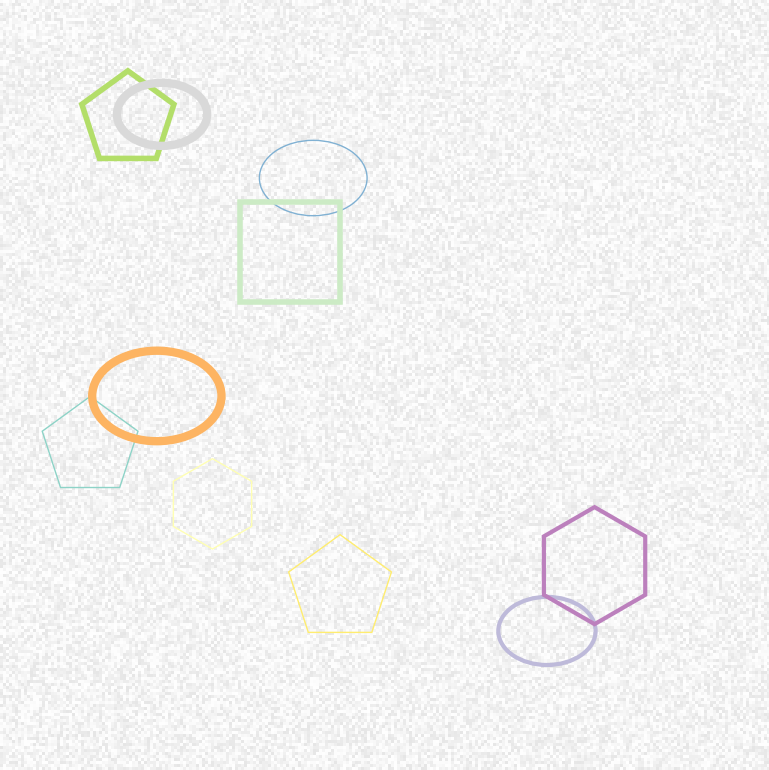[{"shape": "pentagon", "thickness": 0.5, "radius": 0.33, "center": [0.117, 0.42]}, {"shape": "hexagon", "thickness": 0.5, "radius": 0.29, "center": [0.276, 0.346]}, {"shape": "oval", "thickness": 1.5, "radius": 0.32, "center": [0.71, 0.181]}, {"shape": "oval", "thickness": 0.5, "radius": 0.35, "center": [0.407, 0.769]}, {"shape": "oval", "thickness": 3, "radius": 0.42, "center": [0.204, 0.486]}, {"shape": "pentagon", "thickness": 2, "radius": 0.31, "center": [0.166, 0.845]}, {"shape": "oval", "thickness": 3, "radius": 0.29, "center": [0.21, 0.852]}, {"shape": "hexagon", "thickness": 1.5, "radius": 0.38, "center": [0.772, 0.265]}, {"shape": "square", "thickness": 2, "radius": 0.32, "center": [0.377, 0.673]}, {"shape": "pentagon", "thickness": 0.5, "radius": 0.35, "center": [0.442, 0.235]}]